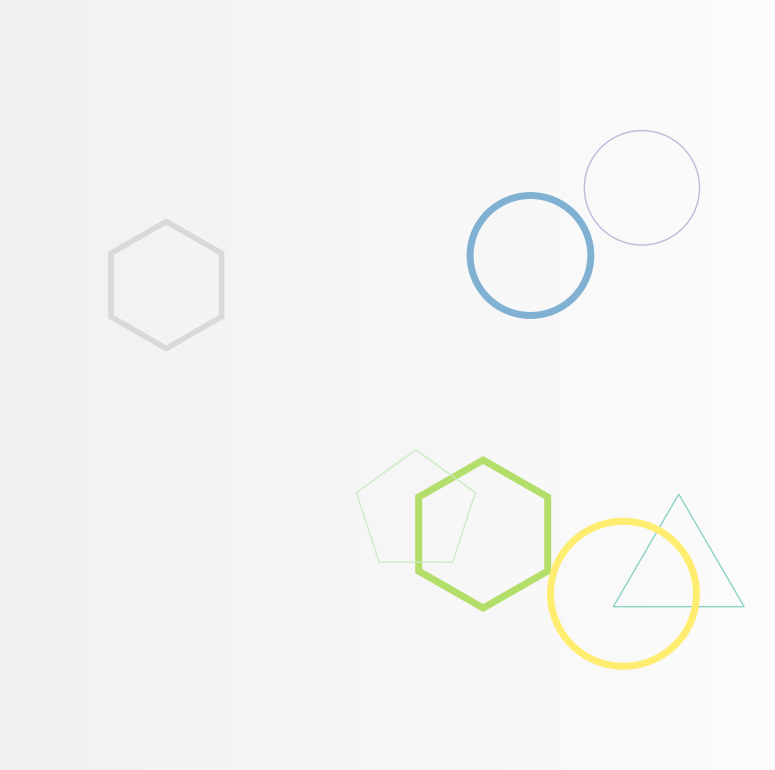[{"shape": "triangle", "thickness": 0.5, "radius": 0.49, "center": [0.876, 0.261]}, {"shape": "circle", "thickness": 0.5, "radius": 0.37, "center": [0.828, 0.756]}, {"shape": "circle", "thickness": 2.5, "radius": 0.39, "center": [0.684, 0.668]}, {"shape": "hexagon", "thickness": 2.5, "radius": 0.48, "center": [0.624, 0.306]}, {"shape": "hexagon", "thickness": 2, "radius": 0.41, "center": [0.215, 0.63]}, {"shape": "pentagon", "thickness": 0.5, "radius": 0.4, "center": [0.537, 0.335]}, {"shape": "circle", "thickness": 2.5, "radius": 0.47, "center": [0.804, 0.229]}]